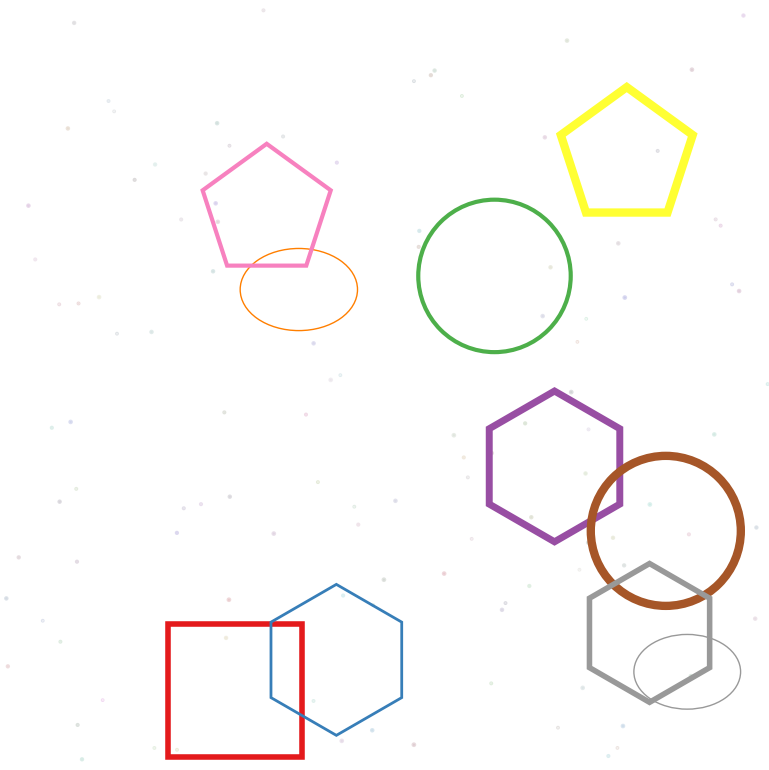[{"shape": "square", "thickness": 2, "radius": 0.43, "center": [0.305, 0.103]}, {"shape": "hexagon", "thickness": 1, "radius": 0.49, "center": [0.437, 0.143]}, {"shape": "circle", "thickness": 1.5, "radius": 0.5, "center": [0.642, 0.642]}, {"shape": "hexagon", "thickness": 2.5, "radius": 0.49, "center": [0.72, 0.394]}, {"shape": "oval", "thickness": 0.5, "radius": 0.38, "center": [0.388, 0.624]}, {"shape": "pentagon", "thickness": 3, "radius": 0.45, "center": [0.814, 0.797]}, {"shape": "circle", "thickness": 3, "radius": 0.49, "center": [0.865, 0.311]}, {"shape": "pentagon", "thickness": 1.5, "radius": 0.44, "center": [0.346, 0.726]}, {"shape": "oval", "thickness": 0.5, "radius": 0.35, "center": [0.893, 0.128]}, {"shape": "hexagon", "thickness": 2, "radius": 0.45, "center": [0.844, 0.178]}]